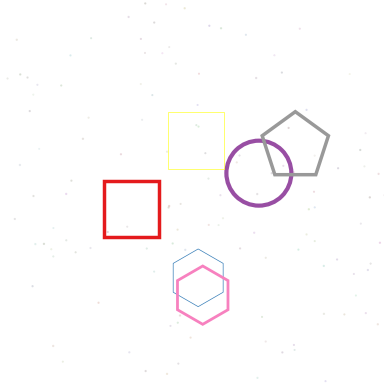[{"shape": "square", "thickness": 2.5, "radius": 0.36, "center": [0.341, 0.457]}, {"shape": "hexagon", "thickness": 0.5, "radius": 0.37, "center": [0.515, 0.278]}, {"shape": "circle", "thickness": 3, "radius": 0.42, "center": [0.672, 0.55]}, {"shape": "square", "thickness": 0.5, "radius": 0.37, "center": [0.509, 0.636]}, {"shape": "hexagon", "thickness": 2, "radius": 0.38, "center": [0.527, 0.233]}, {"shape": "pentagon", "thickness": 2.5, "radius": 0.45, "center": [0.767, 0.619]}]